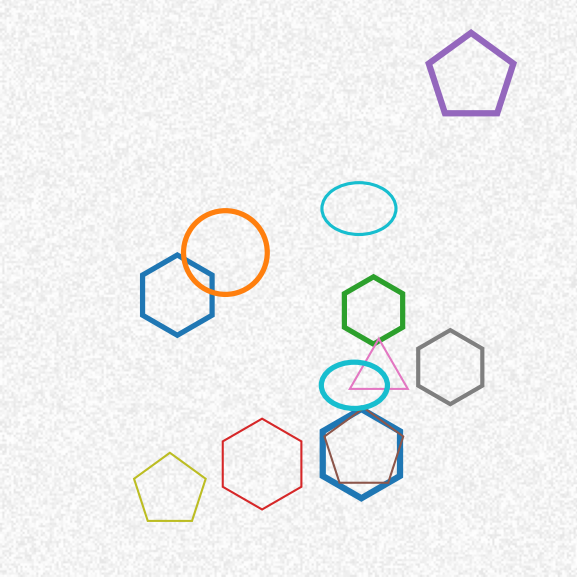[{"shape": "hexagon", "thickness": 2.5, "radius": 0.35, "center": [0.307, 0.488]}, {"shape": "hexagon", "thickness": 3, "radius": 0.39, "center": [0.626, 0.214]}, {"shape": "circle", "thickness": 2.5, "radius": 0.36, "center": [0.39, 0.562]}, {"shape": "hexagon", "thickness": 2.5, "radius": 0.29, "center": [0.647, 0.462]}, {"shape": "hexagon", "thickness": 1, "radius": 0.39, "center": [0.454, 0.196]}, {"shape": "pentagon", "thickness": 3, "radius": 0.39, "center": [0.816, 0.865]}, {"shape": "pentagon", "thickness": 1, "radius": 0.36, "center": [0.63, 0.221]}, {"shape": "triangle", "thickness": 1, "radius": 0.29, "center": [0.656, 0.355]}, {"shape": "hexagon", "thickness": 2, "radius": 0.32, "center": [0.78, 0.363]}, {"shape": "pentagon", "thickness": 1, "radius": 0.33, "center": [0.294, 0.15]}, {"shape": "oval", "thickness": 2.5, "radius": 0.29, "center": [0.614, 0.332]}, {"shape": "oval", "thickness": 1.5, "radius": 0.32, "center": [0.622, 0.638]}]